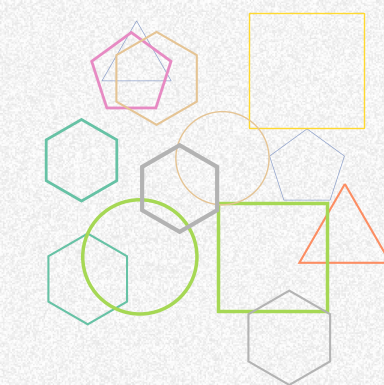[{"shape": "hexagon", "thickness": 2, "radius": 0.53, "center": [0.212, 0.584]}, {"shape": "hexagon", "thickness": 1.5, "radius": 0.59, "center": [0.228, 0.275]}, {"shape": "triangle", "thickness": 1.5, "radius": 0.68, "center": [0.896, 0.386]}, {"shape": "triangle", "thickness": 0.5, "radius": 0.52, "center": [0.355, 0.842]}, {"shape": "pentagon", "thickness": 0.5, "radius": 0.51, "center": [0.797, 0.563]}, {"shape": "pentagon", "thickness": 2, "radius": 0.54, "center": [0.341, 0.807]}, {"shape": "square", "thickness": 2.5, "radius": 0.71, "center": [0.708, 0.333]}, {"shape": "circle", "thickness": 2.5, "radius": 0.74, "center": [0.363, 0.333]}, {"shape": "square", "thickness": 1, "radius": 0.75, "center": [0.795, 0.817]}, {"shape": "hexagon", "thickness": 1.5, "radius": 0.6, "center": [0.407, 0.796]}, {"shape": "circle", "thickness": 1, "radius": 0.61, "center": [0.578, 0.589]}, {"shape": "hexagon", "thickness": 1.5, "radius": 0.61, "center": [0.751, 0.123]}, {"shape": "hexagon", "thickness": 3, "radius": 0.56, "center": [0.467, 0.51]}]